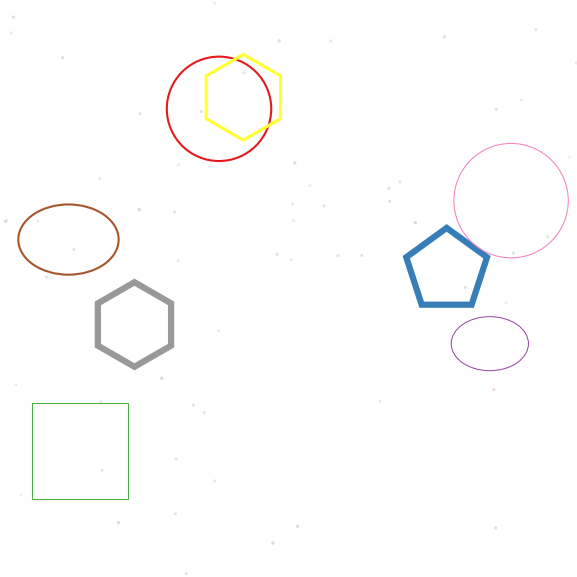[{"shape": "circle", "thickness": 1, "radius": 0.45, "center": [0.379, 0.811]}, {"shape": "pentagon", "thickness": 3, "radius": 0.37, "center": [0.773, 0.531]}, {"shape": "square", "thickness": 0.5, "radius": 0.41, "center": [0.139, 0.218]}, {"shape": "oval", "thickness": 0.5, "radius": 0.33, "center": [0.848, 0.404]}, {"shape": "hexagon", "thickness": 1.5, "radius": 0.37, "center": [0.421, 0.831]}, {"shape": "oval", "thickness": 1, "radius": 0.43, "center": [0.119, 0.584]}, {"shape": "circle", "thickness": 0.5, "radius": 0.5, "center": [0.885, 0.652]}, {"shape": "hexagon", "thickness": 3, "radius": 0.37, "center": [0.233, 0.437]}]